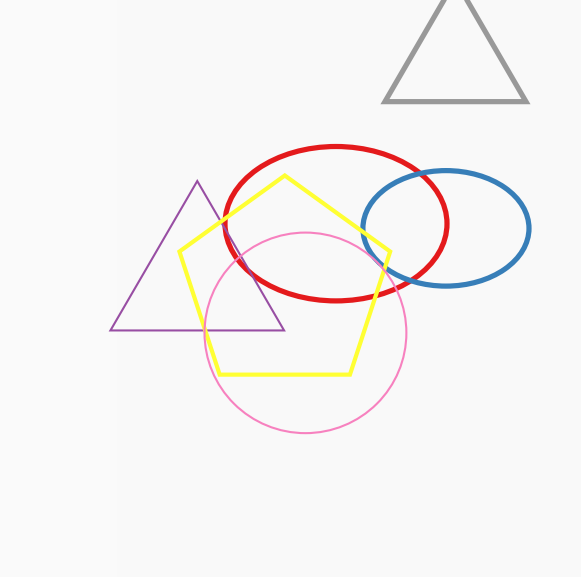[{"shape": "oval", "thickness": 2.5, "radius": 0.95, "center": [0.578, 0.612]}, {"shape": "oval", "thickness": 2.5, "radius": 0.71, "center": [0.767, 0.604]}, {"shape": "triangle", "thickness": 1, "radius": 0.86, "center": [0.339, 0.513]}, {"shape": "pentagon", "thickness": 2, "radius": 0.95, "center": [0.49, 0.505]}, {"shape": "circle", "thickness": 1, "radius": 0.87, "center": [0.526, 0.423]}, {"shape": "triangle", "thickness": 2.5, "radius": 0.7, "center": [0.784, 0.893]}]